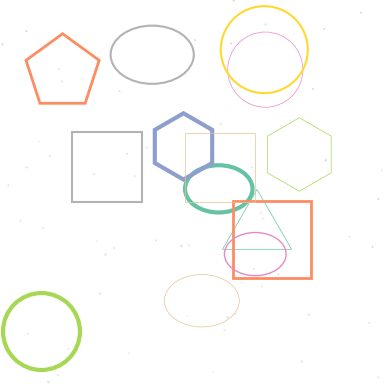[{"shape": "triangle", "thickness": 0.5, "radius": 0.52, "center": [0.668, 0.404]}, {"shape": "oval", "thickness": 3, "radius": 0.44, "center": [0.568, 0.509]}, {"shape": "pentagon", "thickness": 2, "radius": 0.5, "center": [0.163, 0.813]}, {"shape": "square", "thickness": 2, "radius": 0.51, "center": [0.707, 0.378]}, {"shape": "hexagon", "thickness": 3, "radius": 0.43, "center": [0.477, 0.62]}, {"shape": "oval", "thickness": 1, "radius": 0.4, "center": [0.663, 0.34]}, {"shape": "circle", "thickness": 0.5, "radius": 0.49, "center": [0.689, 0.819]}, {"shape": "circle", "thickness": 3, "radius": 0.5, "center": [0.108, 0.139]}, {"shape": "hexagon", "thickness": 0.5, "radius": 0.48, "center": [0.777, 0.599]}, {"shape": "circle", "thickness": 1.5, "radius": 0.56, "center": [0.686, 0.871]}, {"shape": "oval", "thickness": 0.5, "radius": 0.49, "center": [0.524, 0.219]}, {"shape": "square", "thickness": 0.5, "radius": 0.45, "center": [0.572, 0.565]}, {"shape": "square", "thickness": 1.5, "radius": 0.45, "center": [0.278, 0.565]}, {"shape": "oval", "thickness": 1.5, "radius": 0.54, "center": [0.395, 0.858]}]